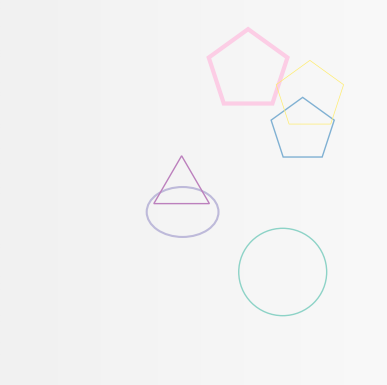[{"shape": "circle", "thickness": 1, "radius": 0.57, "center": [0.73, 0.294]}, {"shape": "oval", "thickness": 1.5, "radius": 0.46, "center": [0.471, 0.449]}, {"shape": "pentagon", "thickness": 1, "radius": 0.43, "center": [0.781, 0.661]}, {"shape": "pentagon", "thickness": 3, "radius": 0.53, "center": [0.64, 0.818]}, {"shape": "triangle", "thickness": 1, "radius": 0.41, "center": [0.469, 0.513]}, {"shape": "pentagon", "thickness": 0.5, "radius": 0.46, "center": [0.8, 0.752]}]